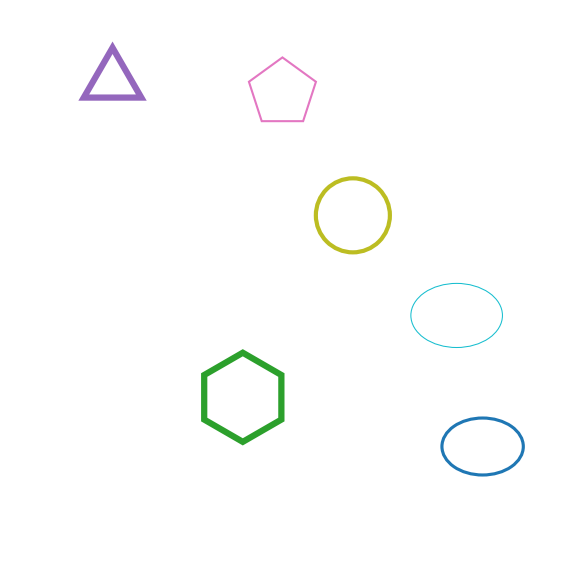[{"shape": "oval", "thickness": 1.5, "radius": 0.35, "center": [0.836, 0.226]}, {"shape": "hexagon", "thickness": 3, "radius": 0.39, "center": [0.42, 0.311]}, {"shape": "triangle", "thickness": 3, "radius": 0.29, "center": [0.195, 0.859]}, {"shape": "pentagon", "thickness": 1, "radius": 0.31, "center": [0.489, 0.839]}, {"shape": "circle", "thickness": 2, "radius": 0.32, "center": [0.611, 0.626]}, {"shape": "oval", "thickness": 0.5, "radius": 0.4, "center": [0.791, 0.453]}]